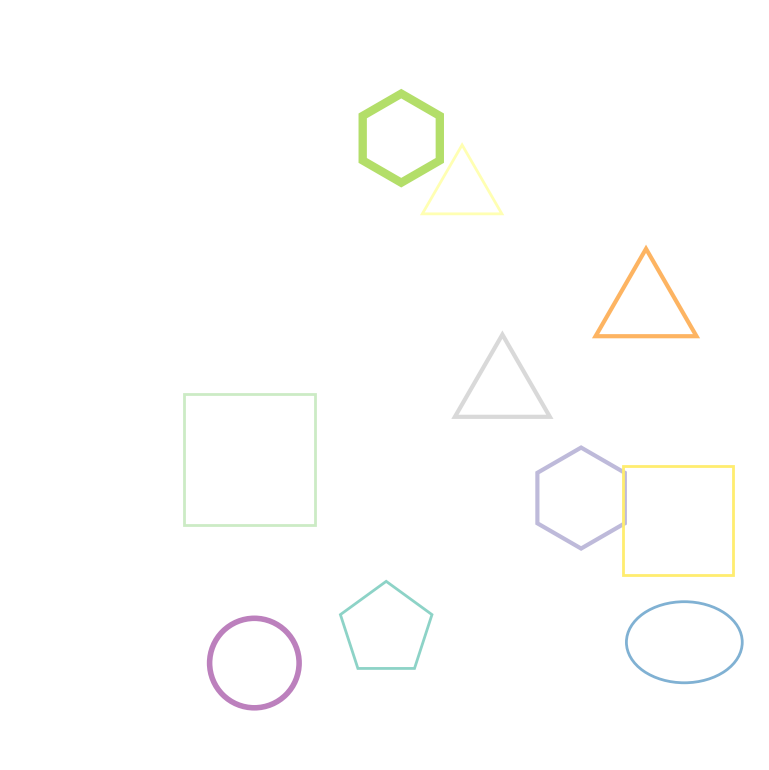[{"shape": "pentagon", "thickness": 1, "radius": 0.31, "center": [0.502, 0.182]}, {"shape": "triangle", "thickness": 1, "radius": 0.3, "center": [0.6, 0.752]}, {"shape": "hexagon", "thickness": 1.5, "radius": 0.33, "center": [0.755, 0.353]}, {"shape": "oval", "thickness": 1, "radius": 0.38, "center": [0.889, 0.166]}, {"shape": "triangle", "thickness": 1.5, "radius": 0.38, "center": [0.839, 0.601]}, {"shape": "hexagon", "thickness": 3, "radius": 0.29, "center": [0.521, 0.821]}, {"shape": "triangle", "thickness": 1.5, "radius": 0.36, "center": [0.652, 0.494]}, {"shape": "circle", "thickness": 2, "radius": 0.29, "center": [0.33, 0.139]}, {"shape": "square", "thickness": 1, "radius": 0.42, "center": [0.324, 0.404]}, {"shape": "square", "thickness": 1, "radius": 0.35, "center": [0.881, 0.325]}]